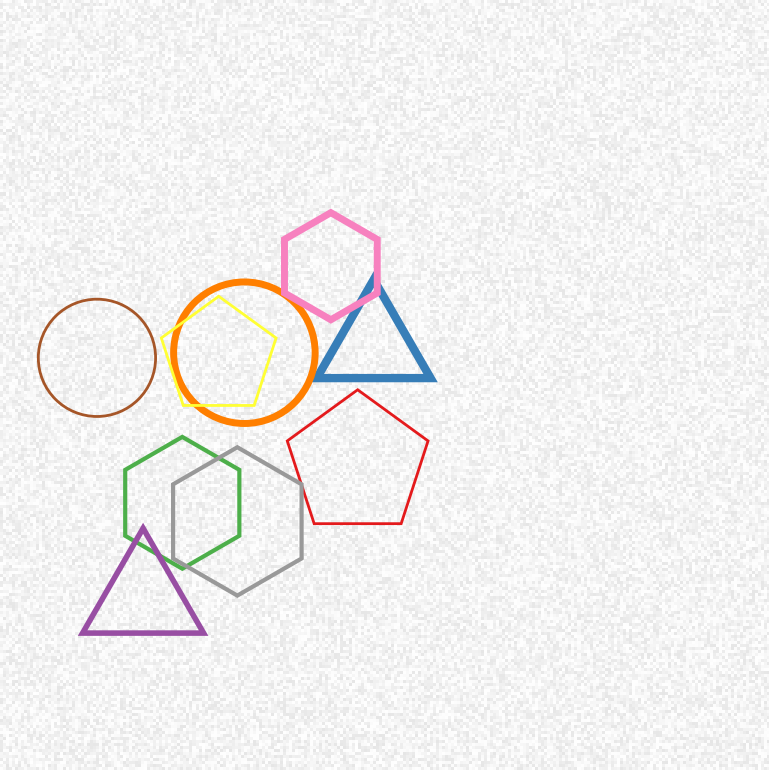[{"shape": "pentagon", "thickness": 1, "radius": 0.48, "center": [0.464, 0.398]}, {"shape": "triangle", "thickness": 3, "radius": 0.43, "center": [0.485, 0.552]}, {"shape": "hexagon", "thickness": 1.5, "radius": 0.43, "center": [0.237, 0.347]}, {"shape": "triangle", "thickness": 2, "radius": 0.45, "center": [0.186, 0.223]}, {"shape": "circle", "thickness": 2.5, "radius": 0.46, "center": [0.317, 0.542]}, {"shape": "pentagon", "thickness": 1, "radius": 0.39, "center": [0.284, 0.537]}, {"shape": "circle", "thickness": 1, "radius": 0.38, "center": [0.126, 0.535]}, {"shape": "hexagon", "thickness": 2.5, "radius": 0.35, "center": [0.43, 0.654]}, {"shape": "hexagon", "thickness": 1.5, "radius": 0.48, "center": [0.308, 0.323]}]